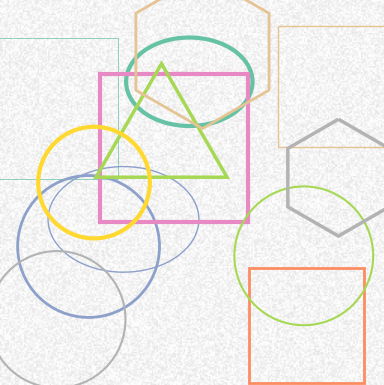[{"shape": "oval", "thickness": 3, "radius": 0.82, "center": [0.492, 0.788]}, {"shape": "square", "thickness": 0.5, "radius": 0.91, "center": [0.123, 0.718]}, {"shape": "square", "thickness": 2, "radius": 0.75, "center": [0.796, 0.155]}, {"shape": "oval", "thickness": 1, "radius": 0.98, "center": [0.321, 0.43]}, {"shape": "circle", "thickness": 2, "radius": 0.92, "center": [0.23, 0.36]}, {"shape": "square", "thickness": 3, "radius": 0.96, "center": [0.453, 0.616]}, {"shape": "triangle", "thickness": 2.5, "radius": 0.98, "center": [0.419, 0.638]}, {"shape": "circle", "thickness": 1.5, "radius": 0.9, "center": [0.789, 0.336]}, {"shape": "circle", "thickness": 3, "radius": 0.72, "center": [0.244, 0.526]}, {"shape": "hexagon", "thickness": 2, "radius": 1.0, "center": [0.526, 0.866]}, {"shape": "square", "thickness": 1, "radius": 0.79, "center": [0.878, 0.776]}, {"shape": "hexagon", "thickness": 2.5, "radius": 0.76, "center": [0.879, 0.539]}, {"shape": "circle", "thickness": 1.5, "radius": 0.89, "center": [0.148, 0.17]}]